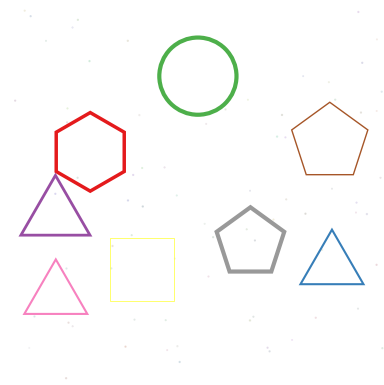[{"shape": "hexagon", "thickness": 2.5, "radius": 0.51, "center": [0.234, 0.606]}, {"shape": "triangle", "thickness": 1.5, "radius": 0.47, "center": [0.862, 0.309]}, {"shape": "circle", "thickness": 3, "radius": 0.5, "center": [0.514, 0.802]}, {"shape": "triangle", "thickness": 2, "radius": 0.52, "center": [0.144, 0.441]}, {"shape": "square", "thickness": 0.5, "radius": 0.41, "center": [0.369, 0.301]}, {"shape": "pentagon", "thickness": 1, "radius": 0.52, "center": [0.857, 0.63]}, {"shape": "triangle", "thickness": 1.5, "radius": 0.47, "center": [0.145, 0.232]}, {"shape": "pentagon", "thickness": 3, "radius": 0.46, "center": [0.651, 0.369]}]